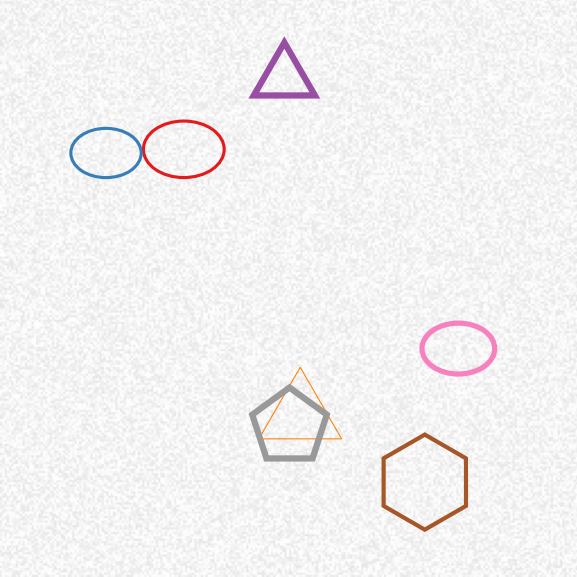[{"shape": "oval", "thickness": 1.5, "radius": 0.35, "center": [0.318, 0.741]}, {"shape": "oval", "thickness": 1.5, "radius": 0.3, "center": [0.184, 0.734]}, {"shape": "triangle", "thickness": 3, "radius": 0.31, "center": [0.492, 0.864]}, {"shape": "triangle", "thickness": 0.5, "radius": 0.41, "center": [0.52, 0.281]}, {"shape": "hexagon", "thickness": 2, "radius": 0.41, "center": [0.736, 0.164]}, {"shape": "oval", "thickness": 2.5, "radius": 0.31, "center": [0.794, 0.396]}, {"shape": "pentagon", "thickness": 3, "radius": 0.34, "center": [0.501, 0.26]}]